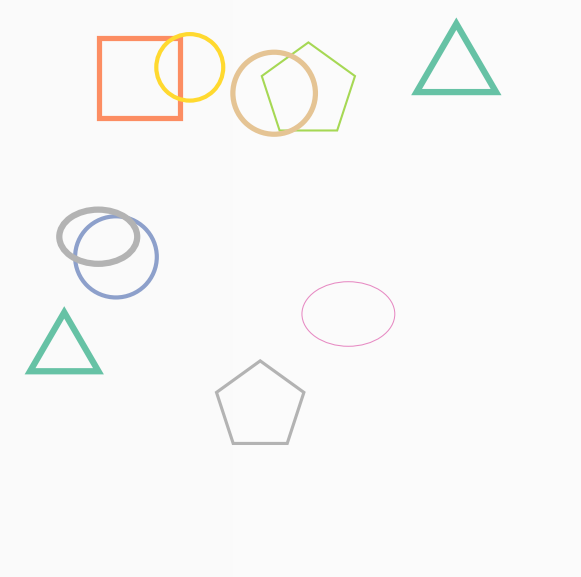[{"shape": "triangle", "thickness": 3, "radius": 0.39, "center": [0.785, 0.879]}, {"shape": "triangle", "thickness": 3, "radius": 0.34, "center": [0.111, 0.39]}, {"shape": "square", "thickness": 2.5, "radius": 0.35, "center": [0.24, 0.863]}, {"shape": "circle", "thickness": 2, "radius": 0.35, "center": [0.2, 0.554]}, {"shape": "oval", "thickness": 0.5, "radius": 0.4, "center": [0.599, 0.455]}, {"shape": "pentagon", "thickness": 1, "radius": 0.42, "center": [0.531, 0.841]}, {"shape": "circle", "thickness": 2, "radius": 0.29, "center": [0.326, 0.882]}, {"shape": "circle", "thickness": 2.5, "radius": 0.36, "center": [0.472, 0.838]}, {"shape": "pentagon", "thickness": 1.5, "radius": 0.4, "center": [0.448, 0.295]}, {"shape": "oval", "thickness": 3, "radius": 0.34, "center": [0.169, 0.589]}]